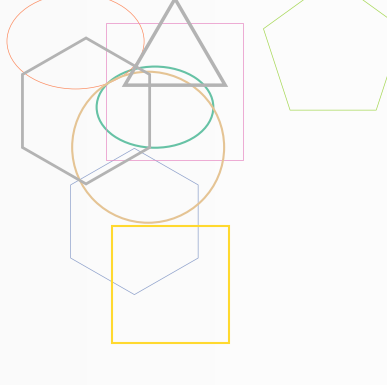[{"shape": "oval", "thickness": 1.5, "radius": 0.75, "center": [0.4, 0.722]}, {"shape": "oval", "thickness": 0.5, "radius": 0.88, "center": [0.195, 0.893]}, {"shape": "hexagon", "thickness": 0.5, "radius": 0.95, "center": [0.347, 0.425]}, {"shape": "square", "thickness": 0.5, "radius": 0.89, "center": [0.45, 0.762]}, {"shape": "pentagon", "thickness": 0.5, "radius": 0.95, "center": [0.86, 0.867]}, {"shape": "square", "thickness": 1.5, "radius": 0.76, "center": [0.439, 0.261]}, {"shape": "circle", "thickness": 1.5, "radius": 0.98, "center": [0.382, 0.618]}, {"shape": "hexagon", "thickness": 2, "radius": 0.95, "center": [0.222, 0.712]}, {"shape": "triangle", "thickness": 2.5, "radius": 0.75, "center": [0.452, 0.854]}]